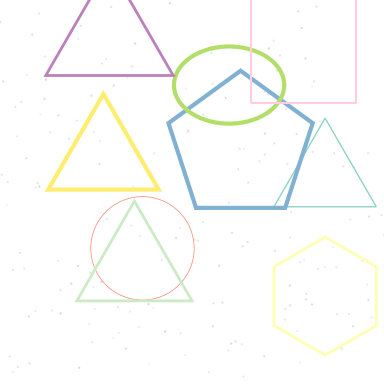[{"shape": "triangle", "thickness": 1, "radius": 0.77, "center": [0.844, 0.54]}, {"shape": "hexagon", "thickness": 2, "radius": 0.77, "center": [0.845, 0.231]}, {"shape": "circle", "thickness": 0.5, "radius": 0.67, "center": [0.37, 0.355]}, {"shape": "pentagon", "thickness": 3, "radius": 0.98, "center": [0.625, 0.619]}, {"shape": "oval", "thickness": 3, "radius": 0.72, "center": [0.595, 0.779]}, {"shape": "square", "thickness": 1.5, "radius": 0.68, "center": [0.788, 0.869]}, {"shape": "triangle", "thickness": 2, "radius": 0.96, "center": [0.284, 0.899]}, {"shape": "triangle", "thickness": 2, "radius": 0.86, "center": [0.349, 0.305]}, {"shape": "triangle", "thickness": 3, "radius": 0.83, "center": [0.269, 0.59]}]